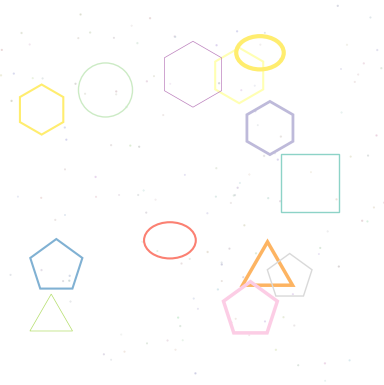[{"shape": "square", "thickness": 1, "radius": 0.37, "center": [0.806, 0.524]}, {"shape": "hexagon", "thickness": 1.5, "radius": 0.36, "center": [0.621, 0.804]}, {"shape": "hexagon", "thickness": 2, "radius": 0.35, "center": [0.701, 0.667]}, {"shape": "oval", "thickness": 1.5, "radius": 0.34, "center": [0.441, 0.376]}, {"shape": "pentagon", "thickness": 1.5, "radius": 0.36, "center": [0.146, 0.308]}, {"shape": "triangle", "thickness": 2.5, "radius": 0.38, "center": [0.695, 0.297]}, {"shape": "triangle", "thickness": 0.5, "radius": 0.32, "center": [0.133, 0.172]}, {"shape": "pentagon", "thickness": 2.5, "radius": 0.37, "center": [0.65, 0.195]}, {"shape": "pentagon", "thickness": 1, "radius": 0.31, "center": [0.752, 0.28]}, {"shape": "hexagon", "thickness": 0.5, "radius": 0.43, "center": [0.501, 0.807]}, {"shape": "circle", "thickness": 1, "radius": 0.35, "center": [0.274, 0.766]}, {"shape": "oval", "thickness": 3, "radius": 0.31, "center": [0.675, 0.863]}, {"shape": "hexagon", "thickness": 1.5, "radius": 0.33, "center": [0.108, 0.715]}]